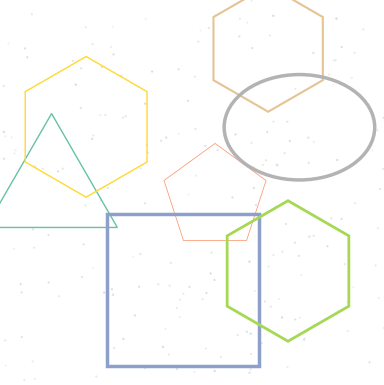[{"shape": "triangle", "thickness": 1, "radius": 0.99, "center": [0.134, 0.508]}, {"shape": "pentagon", "thickness": 0.5, "radius": 0.7, "center": [0.559, 0.488]}, {"shape": "square", "thickness": 2.5, "radius": 0.99, "center": [0.474, 0.247]}, {"shape": "hexagon", "thickness": 2, "radius": 0.91, "center": [0.748, 0.296]}, {"shape": "hexagon", "thickness": 1, "radius": 0.91, "center": [0.224, 0.671]}, {"shape": "hexagon", "thickness": 1.5, "radius": 0.82, "center": [0.697, 0.874]}, {"shape": "oval", "thickness": 2.5, "radius": 0.98, "center": [0.778, 0.669]}]